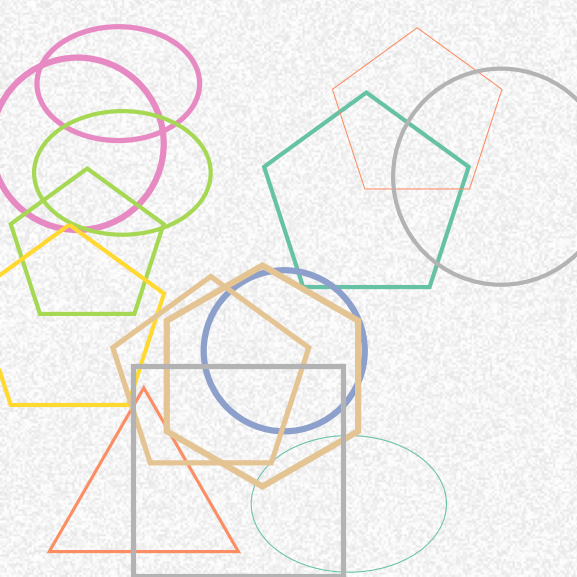[{"shape": "oval", "thickness": 0.5, "radius": 0.85, "center": [0.604, 0.127]}, {"shape": "pentagon", "thickness": 2, "radius": 0.93, "center": [0.634, 0.653]}, {"shape": "triangle", "thickness": 1.5, "radius": 0.95, "center": [0.249, 0.139]}, {"shape": "pentagon", "thickness": 0.5, "radius": 0.77, "center": [0.722, 0.797]}, {"shape": "circle", "thickness": 3, "radius": 0.7, "center": [0.492, 0.392]}, {"shape": "oval", "thickness": 2.5, "radius": 0.7, "center": [0.205, 0.854]}, {"shape": "circle", "thickness": 3, "radius": 0.75, "center": [0.134, 0.75]}, {"shape": "pentagon", "thickness": 2, "radius": 0.7, "center": [0.151, 0.568]}, {"shape": "oval", "thickness": 2, "radius": 0.76, "center": [0.212, 0.7]}, {"shape": "pentagon", "thickness": 2, "radius": 0.86, "center": [0.12, 0.437]}, {"shape": "hexagon", "thickness": 3, "radius": 0.96, "center": [0.454, 0.348]}, {"shape": "pentagon", "thickness": 2.5, "radius": 0.89, "center": [0.365, 0.342]}, {"shape": "circle", "thickness": 2, "radius": 0.94, "center": [0.868, 0.693]}, {"shape": "square", "thickness": 2.5, "radius": 0.91, "center": [0.412, 0.184]}]